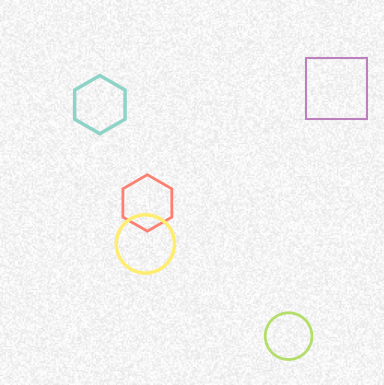[{"shape": "hexagon", "thickness": 2.5, "radius": 0.38, "center": [0.259, 0.728]}, {"shape": "hexagon", "thickness": 2, "radius": 0.37, "center": [0.383, 0.473]}, {"shape": "circle", "thickness": 2, "radius": 0.3, "center": [0.75, 0.127]}, {"shape": "square", "thickness": 1.5, "radius": 0.4, "center": [0.875, 0.769]}, {"shape": "circle", "thickness": 2.5, "radius": 0.38, "center": [0.378, 0.366]}]